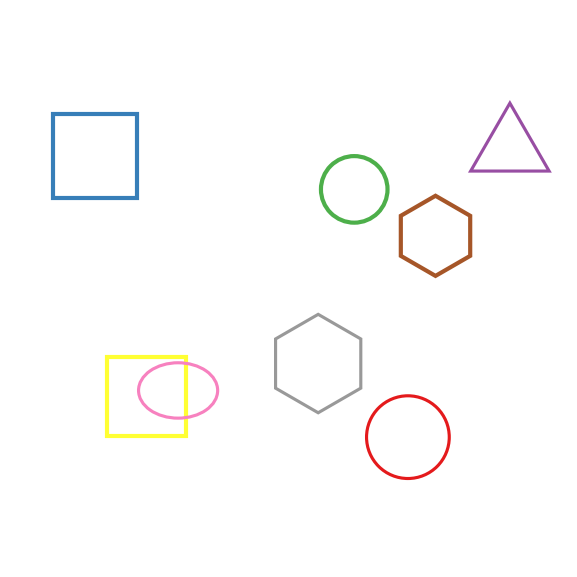[{"shape": "circle", "thickness": 1.5, "radius": 0.36, "center": [0.706, 0.242]}, {"shape": "square", "thickness": 2, "radius": 0.36, "center": [0.164, 0.729]}, {"shape": "circle", "thickness": 2, "radius": 0.29, "center": [0.613, 0.671]}, {"shape": "triangle", "thickness": 1.5, "radius": 0.39, "center": [0.883, 0.742]}, {"shape": "square", "thickness": 2, "radius": 0.34, "center": [0.254, 0.312]}, {"shape": "hexagon", "thickness": 2, "radius": 0.35, "center": [0.754, 0.591]}, {"shape": "oval", "thickness": 1.5, "radius": 0.34, "center": [0.308, 0.323]}, {"shape": "hexagon", "thickness": 1.5, "radius": 0.43, "center": [0.551, 0.37]}]